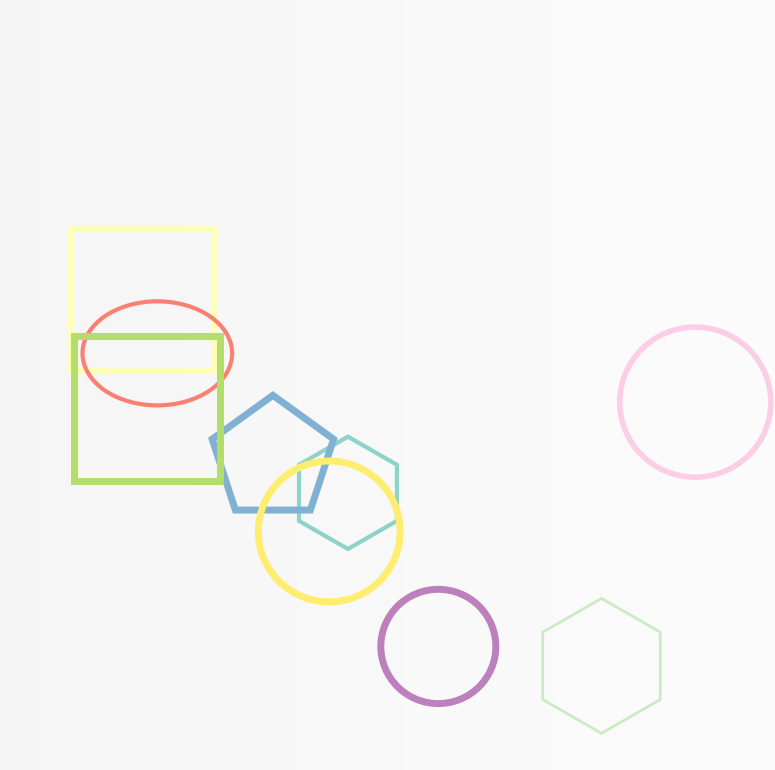[{"shape": "hexagon", "thickness": 1.5, "radius": 0.36, "center": [0.449, 0.36]}, {"shape": "square", "thickness": 2, "radius": 0.46, "center": [0.184, 0.61]}, {"shape": "oval", "thickness": 1.5, "radius": 0.48, "center": [0.203, 0.541]}, {"shape": "pentagon", "thickness": 2.5, "radius": 0.41, "center": [0.352, 0.404]}, {"shape": "square", "thickness": 2.5, "radius": 0.47, "center": [0.19, 0.47]}, {"shape": "circle", "thickness": 2, "radius": 0.49, "center": [0.897, 0.478]}, {"shape": "circle", "thickness": 2.5, "radius": 0.37, "center": [0.566, 0.16]}, {"shape": "hexagon", "thickness": 1, "radius": 0.44, "center": [0.776, 0.135]}, {"shape": "circle", "thickness": 2.5, "radius": 0.46, "center": [0.425, 0.31]}]